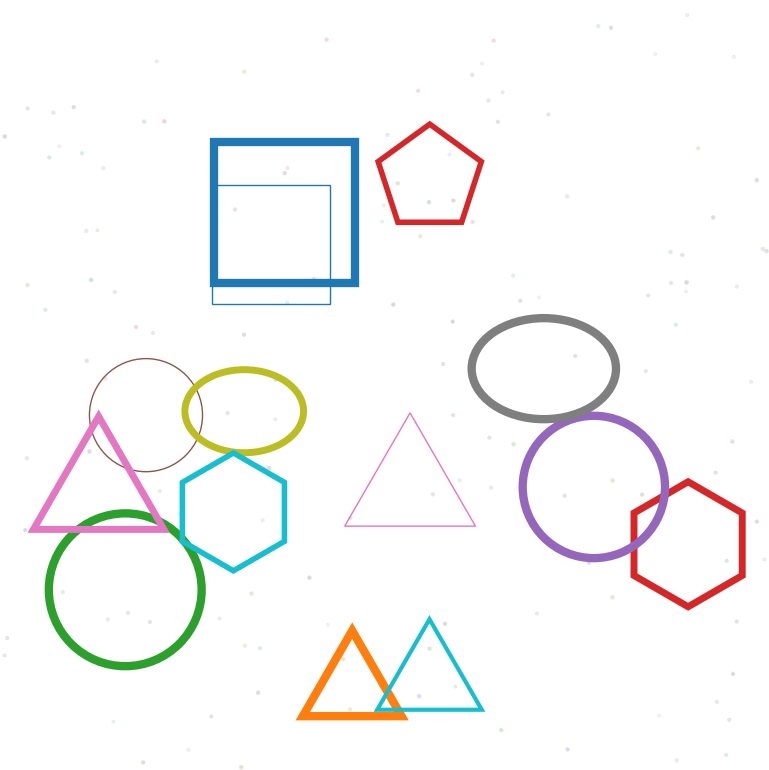[{"shape": "square", "thickness": 0.5, "radius": 0.38, "center": [0.352, 0.683]}, {"shape": "square", "thickness": 3, "radius": 0.46, "center": [0.369, 0.724]}, {"shape": "triangle", "thickness": 3, "radius": 0.37, "center": [0.457, 0.107]}, {"shape": "circle", "thickness": 3, "radius": 0.5, "center": [0.163, 0.234]}, {"shape": "pentagon", "thickness": 2, "radius": 0.35, "center": [0.558, 0.768]}, {"shape": "hexagon", "thickness": 2.5, "radius": 0.41, "center": [0.894, 0.293]}, {"shape": "circle", "thickness": 3, "radius": 0.46, "center": [0.771, 0.368]}, {"shape": "circle", "thickness": 0.5, "radius": 0.37, "center": [0.19, 0.461]}, {"shape": "triangle", "thickness": 2.5, "radius": 0.49, "center": [0.128, 0.361]}, {"shape": "triangle", "thickness": 0.5, "radius": 0.49, "center": [0.533, 0.366]}, {"shape": "oval", "thickness": 3, "radius": 0.47, "center": [0.706, 0.521]}, {"shape": "oval", "thickness": 2.5, "radius": 0.39, "center": [0.317, 0.466]}, {"shape": "triangle", "thickness": 1.5, "radius": 0.39, "center": [0.558, 0.117]}, {"shape": "hexagon", "thickness": 2, "radius": 0.38, "center": [0.303, 0.335]}]